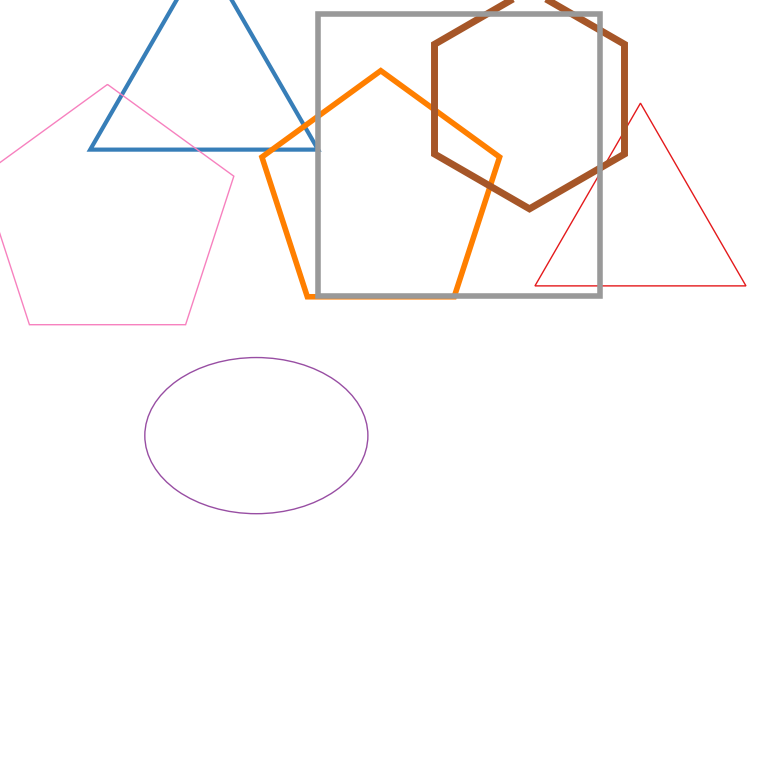[{"shape": "triangle", "thickness": 0.5, "radius": 0.79, "center": [0.832, 0.708]}, {"shape": "triangle", "thickness": 1.5, "radius": 0.85, "center": [0.265, 0.891]}, {"shape": "oval", "thickness": 0.5, "radius": 0.72, "center": [0.333, 0.434]}, {"shape": "pentagon", "thickness": 2, "radius": 0.81, "center": [0.495, 0.746]}, {"shape": "hexagon", "thickness": 2.5, "radius": 0.71, "center": [0.688, 0.871]}, {"shape": "pentagon", "thickness": 0.5, "radius": 0.86, "center": [0.14, 0.718]}, {"shape": "square", "thickness": 2, "radius": 0.91, "center": [0.596, 0.799]}]